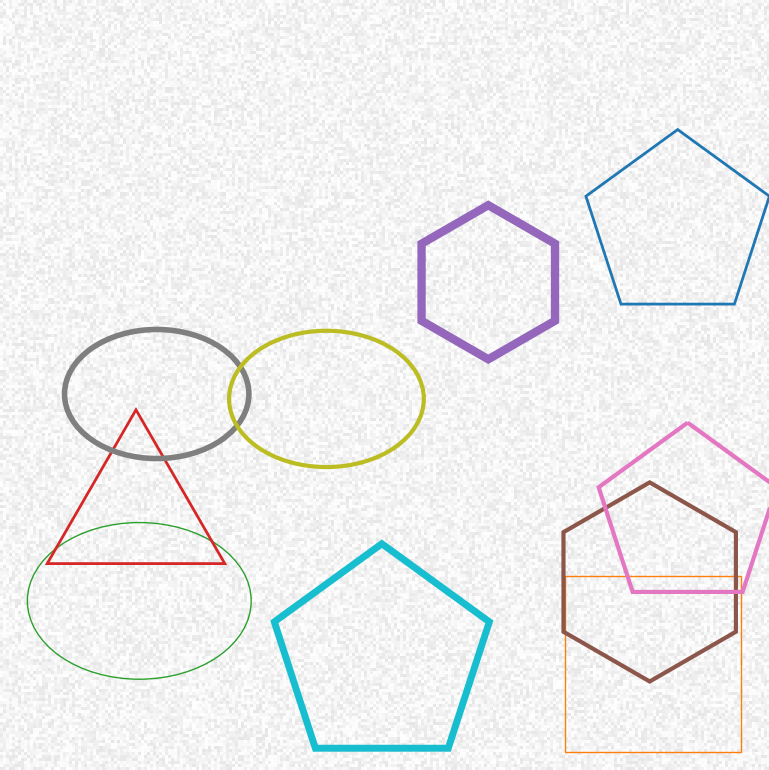[{"shape": "pentagon", "thickness": 1, "radius": 0.63, "center": [0.88, 0.706]}, {"shape": "square", "thickness": 0.5, "radius": 0.57, "center": [0.848, 0.138]}, {"shape": "oval", "thickness": 0.5, "radius": 0.73, "center": [0.181, 0.22]}, {"shape": "triangle", "thickness": 1, "radius": 0.67, "center": [0.177, 0.335]}, {"shape": "hexagon", "thickness": 3, "radius": 0.5, "center": [0.634, 0.633]}, {"shape": "hexagon", "thickness": 1.5, "radius": 0.65, "center": [0.844, 0.244]}, {"shape": "pentagon", "thickness": 1.5, "radius": 0.61, "center": [0.893, 0.33]}, {"shape": "oval", "thickness": 2, "radius": 0.6, "center": [0.204, 0.488]}, {"shape": "oval", "thickness": 1.5, "radius": 0.63, "center": [0.424, 0.482]}, {"shape": "pentagon", "thickness": 2.5, "radius": 0.73, "center": [0.496, 0.147]}]